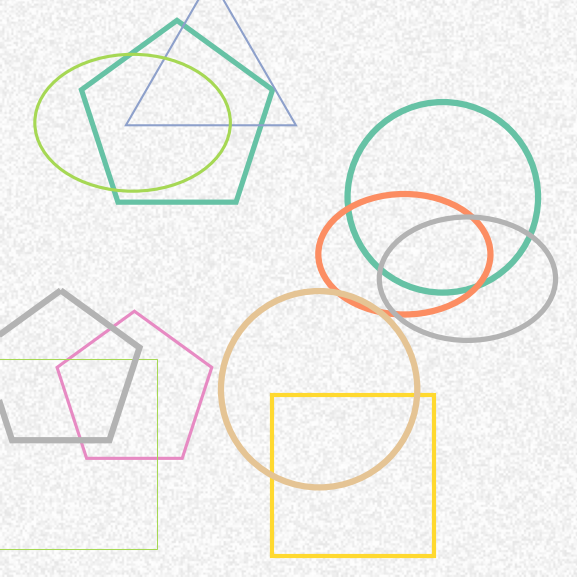[{"shape": "circle", "thickness": 3, "radius": 0.82, "center": [0.767, 0.657]}, {"shape": "pentagon", "thickness": 2.5, "radius": 0.87, "center": [0.306, 0.79]}, {"shape": "oval", "thickness": 3, "radius": 0.75, "center": [0.7, 0.559]}, {"shape": "triangle", "thickness": 1, "radius": 0.85, "center": [0.365, 0.867]}, {"shape": "pentagon", "thickness": 1.5, "radius": 0.7, "center": [0.233, 0.319]}, {"shape": "square", "thickness": 0.5, "radius": 0.82, "center": [0.108, 0.214]}, {"shape": "oval", "thickness": 1.5, "radius": 0.85, "center": [0.23, 0.787]}, {"shape": "square", "thickness": 2, "radius": 0.7, "center": [0.612, 0.176]}, {"shape": "circle", "thickness": 3, "radius": 0.85, "center": [0.553, 0.325]}, {"shape": "oval", "thickness": 2.5, "radius": 0.76, "center": [0.809, 0.517]}, {"shape": "pentagon", "thickness": 3, "radius": 0.72, "center": [0.105, 0.353]}]